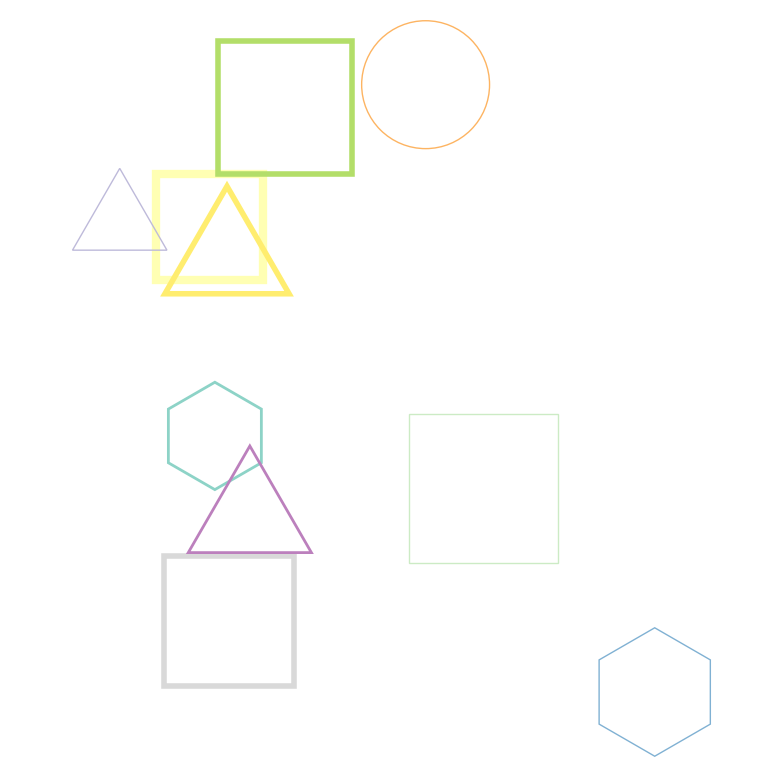[{"shape": "hexagon", "thickness": 1, "radius": 0.35, "center": [0.279, 0.434]}, {"shape": "square", "thickness": 3, "radius": 0.34, "center": [0.272, 0.705]}, {"shape": "triangle", "thickness": 0.5, "radius": 0.35, "center": [0.155, 0.711]}, {"shape": "hexagon", "thickness": 0.5, "radius": 0.42, "center": [0.85, 0.101]}, {"shape": "circle", "thickness": 0.5, "radius": 0.42, "center": [0.553, 0.89]}, {"shape": "square", "thickness": 2, "radius": 0.43, "center": [0.37, 0.86]}, {"shape": "square", "thickness": 2, "radius": 0.42, "center": [0.297, 0.193]}, {"shape": "triangle", "thickness": 1, "radius": 0.46, "center": [0.324, 0.328]}, {"shape": "square", "thickness": 0.5, "radius": 0.49, "center": [0.628, 0.366]}, {"shape": "triangle", "thickness": 2, "radius": 0.47, "center": [0.295, 0.665]}]